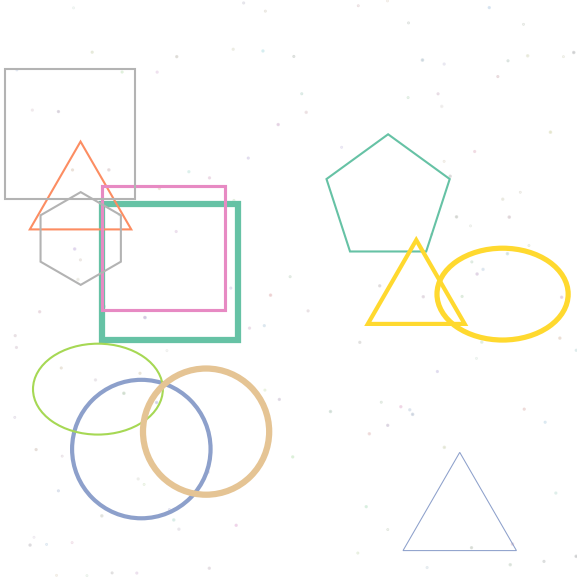[{"shape": "pentagon", "thickness": 1, "radius": 0.56, "center": [0.672, 0.654]}, {"shape": "square", "thickness": 3, "radius": 0.59, "center": [0.294, 0.528]}, {"shape": "triangle", "thickness": 1, "radius": 0.51, "center": [0.139, 0.653]}, {"shape": "triangle", "thickness": 0.5, "radius": 0.57, "center": [0.796, 0.102]}, {"shape": "circle", "thickness": 2, "radius": 0.6, "center": [0.245, 0.222]}, {"shape": "square", "thickness": 1.5, "radius": 0.53, "center": [0.283, 0.57]}, {"shape": "oval", "thickness": 1, "radius": 0.56, "center": [0.17, 0.325]}, {"shape": "oval", "thickness": 2.5, "radius": 0.57, "center": [0.87, 0.49]}, {"shape": "triangle", "thickness": 2, "radius": 0.48, "center": [0.721, 0.487]}, {"shape": "circle", "thickness": 3, "radius": 0.55, "center": [0.357, 0.252]}, {"shape": "square", "thickness": 1, "radius": 0.56, "center": [0.122, 0.767]}, {"shape": "hexagon", "thickness": 1, "radius": 0.4, "center": [0.14, 0.586]}]